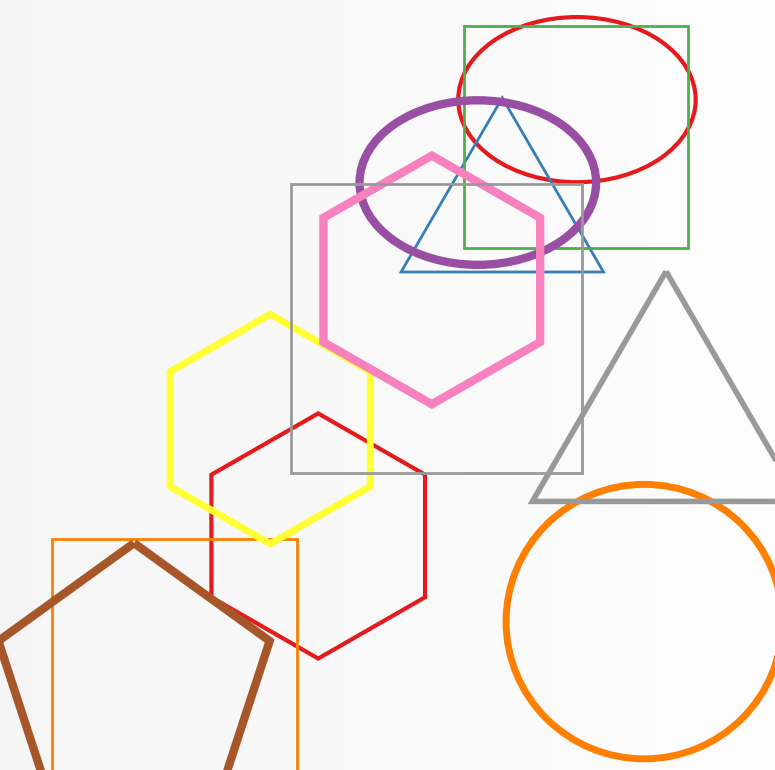[{"shape": "oval", "thickness": 1.5, "radius": 0.77, "center": [0.744, 0.871]}, {"shape": "hexagon", "thickness": 1.5, "radius": 0.8, "center": [0.411, 0.304]}, {"shape": "triangle", "thickness": 1, "radius": 0.75, "center": [0.648, 0.722]}, {"shape": "square", "thickness": 1, "radius": 0.72, "center": [0.744, 0.822]}, {"shape": "oval", "thickness": 3, "radius": 0.76, "center": [0.617, 0.763]}, {"shape": "circle", "thickness": 2.5, "radius": 0.89, "center": [0.831, 0.193]}, {"shape": "square", "thickness": 1, "radius": 0.79, "center": [0.225, 0.142]}, {"shape": "hexagon", "thickness": 2.5, "radius": 0.75, "center": [0.349, 0.443]}, {"shape": "pentagon", "thickness": 3, "radius": 0.92, "center": [0.173, 0.111]}, {"shape": "hexagon", "thickness": 3, "radius": 0.81, "center": [0.557, 0.636]}, {"shape": "square", "thickness": 1, "radius": 0.94, "center": [0.563, 0.574]}, {"shape": "triangle", "thickness": 2, "radius": 1.0, "center": [0.859, 0.448]}]